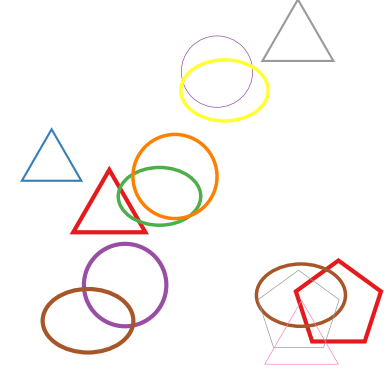[{"shape": "triangle", "thickness": 3, "radius": 0.54, "center": [0.284, 0.451]}, {"shape": "pentagon", "thickness": 3, "radius": 0.58, "center": [0.879, 0.207]}, {"shape": "triangle", "thickness": 1.5, "radius": 0.45, "center": [0.134, 0.575]}, {"shape": "oval", "thickness": 2.5, "radius": 0.54, "center": [0.414, 0.49]}, {"shape": "circle", "thickness": 3, "radius": 0.54, "center": [0.325, 0.26]}, {"shape": "circle", "thickness": 0.5, "radius": 0.46, "center": [0.564, 0.814]}, {"shape": "circle", "thickness": 2.5, "radius": 0.55, "center": [0.454, 0.542]}, {"shape": "oval", "thickness": 2.5, "radius": 0.57, "center": [0.583, 0.765]}, {"shape": "oval", "thickness": 2.5, "radius": 0.58, "center": [0.782, 0.233]}, {"shape": "oval", "thickness": 3, "radius": 0.59, "center": [0.229, 0.167]}, {"shape": "triangle", "thickness": 0.5, "radius": 0.55, "center": [0.783, 0.109]}, {"shape": "triangle", "thickness": 1.5, "radius": 0.53, "center": [0.774, 0.895]}, {"shape": "pentagon", "thickness": 0.5, "radius": 0.55, "center": [0.776, 0.187]}]